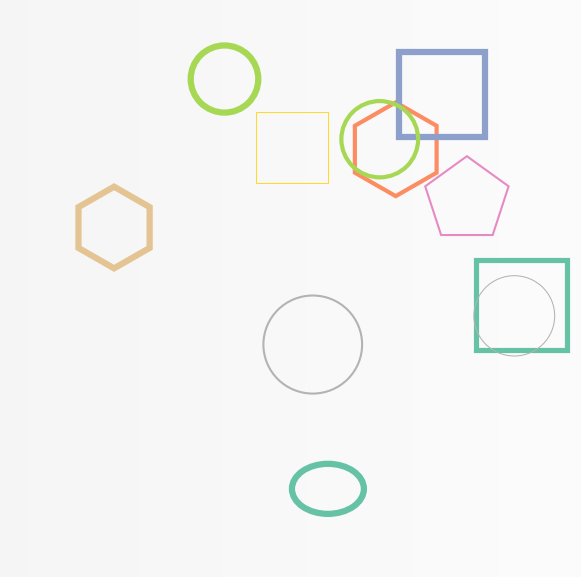[{"shape": "oval", "thickness": 3, "radius": 0.31, "center": [0.564, 0.153]}, {"shape": "square", "thickness": 2.5, "radius": 0.39, "center": [0.897, 0.47]}, {"shape": "hexagon", "thickness": 2, "radius": 0.41, "center": [0.681, 0.741]}, {"shape": "square", "thickness": 3, "radius": 0.37, "center": [0.76, 0.835]}, {"shape": "pentagon", "thickness": 1, "radius": 0.38, "center": [0.803, 0.653]}, {"shape": "circle", "thickness": 2, "radius": 0.33, "center": [0.653, 0.758]}, {"shape": "circle", "thickness": 3, "radius": 0.29, "center": [0.386, 0.862]}, {"shape": "square", "thickness": 0.5, "radius": 0.31, "center": [0.502, 0.743]}, {"shape": "hexagon", "thickness": 3, "radius": 0.35, "center": [0.196, 0.605]}, {"shape": "circle", "thickness": 1, "radius": 0.42, "center": [0.538, 0.403]}, {"shape": "circle", "thickness": 0.5, "radius": 0.35, "center": [0.885, 0.452]}]